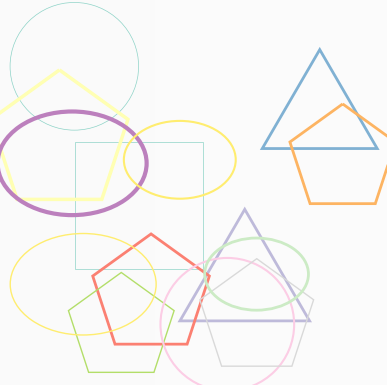[{"shape": "circle", "thickness": 0.5, "radius": 0.83, "center": [0.192, 0.828]}, {"shape": "square", "thickness": 0.5, "radius": 0.83, "center": [0.358, 0.467]}, {"shape": "pentagon", "thickness": 2.5, "radius": 0.93, "center": [0.153, 0.632]}, {"shape": "triangle", "thickness": 2, "radius": 0.97, "center": [0.632, 0.263]}, {"shape": "pentagon", "thickness": 2, "radius": 0.79, "center": [0.39, 0.234]}, {"shape": "triangle", "thickness": 2, "radius": 0.86, "center": [0.825, 0.7]}, {"shape": "pentagon", "thickness": 2, "radius": 0.72, "center": [0.884, 0.587]}, {"shape": "pentagon", "thickness": 1, "radius": 0.72, "center": [0.313, 0.149]}, {"shape": "circle", "thickness": 1.5, "radius": 0.86, "center": [0.587, 0.158]}, {"shape": "pentagon", "thickness": 1, "radius": 0.77, "center": [0.663, 0.174]}, {"shape": "oval", "thickness": 3, "radius": 0.96, "center": [0.186, 0.576]}, {"shape": "oval", "thickness": 2, "radius": 0.67, "center": [0.662, 0.288]}, {"shape": "oval", "thickness": 1, "radius": 0.94, "center": [0.215, 0.262]}, {"shape": "oval", "thickness": 1.5, "radius": 0.72, "center": [0.464, 0.585]}]